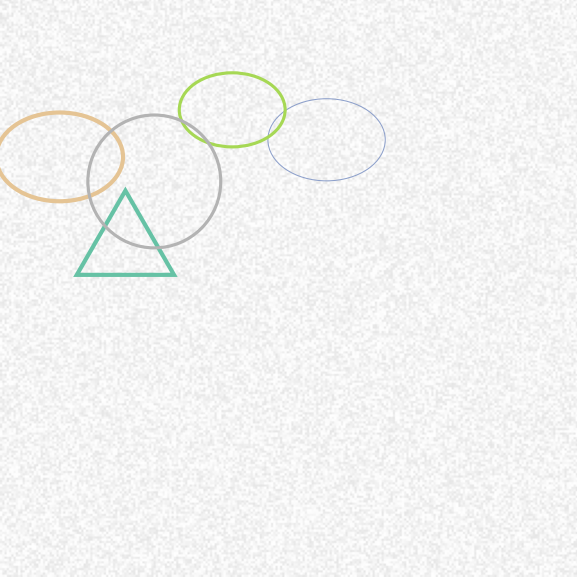[{"shape": "triangle", "thickness": 2, "radius": 0.49, "center": [0.217, 0.572]}, {"shape": "oval", "thickness": 0.5, "radius": 0.51, "center": [0.565, 0.757]}, {"shape": "oval", "thickness": 1.5, "radius": 0.46, "center": [0.402, 0.809]}, {"shape": "oval", "thickness": 2, "radius": 0.55, "center": [0.103, 0.727]}, {"shape": "circle", "thickness": 1.5, "radius": 0.58, "center": [0.267, 0.685]}]